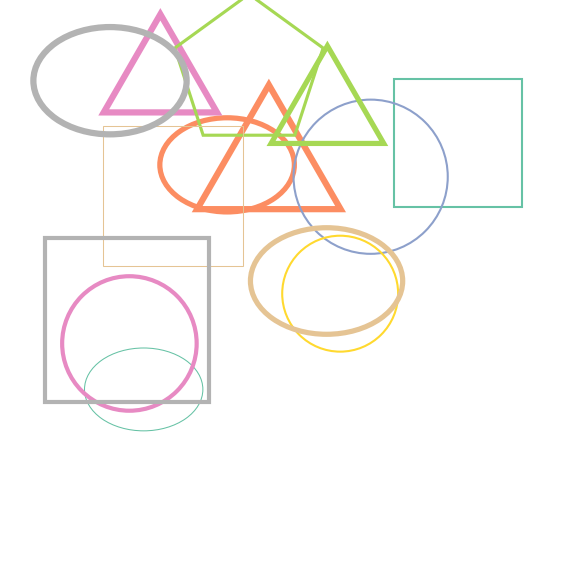[{"shape": "square", "thickness": 1, "radius": 0.55, "center": [0.793, 0.752]}, {"shape": "oval", "thickness": 0.5, "radius": 0.51, "center": [0.249, 0.325]}, {"shape": "triangle", "thickness": 3, "radius": 0.72, "center": [0.466, 0.709]}, {"shape": "oval", "thickness": 2.5, "radius": 0.58, "center": [0.393, 0.714]}, {"shape": "circle", "thickness": 1, "radius": 0.67, "center": [0.642, 0.693]}, {"shape": "triangle", "thickness": 3, "radius": 0.57, "center": [0.278, 0.861]}, {"shape": "circle", "thickness": 2, "radius": 0.58, "center": [0.224, 0.404]}, {"shape": "pentagon", "thickness": 1.5, "radius": 0.68, "center": [0.431, 0.874]}, {"shape": "triangle", "thickness": 2.5, "radius": 0.56, "center": [0.567, 0.807]}, {"shape": "circle", "thickness": 1, "radius": 0.5, "center": [0.589, 0.491]}, {"shape": "square", "thickness": 0.5, "radius": 0.6, "center": [0.3, 0.66]}, {"shape": "oval", "thickness": 2.5, "radius": 0.66, "center": [0.565, 0.513]}, {"shape": "oval", "thickness": 3, "radius": 0.66, "center": [0.19, 0.859]}, {"shape": "square", "thickness": 2, "radius": 0.71, "center": [0.219, 0.445]}]